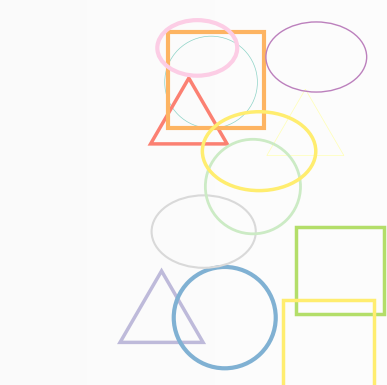[{"shape": "circle", "thickness": 0.5, "radius": 0.6, "center": [0.545, 0.786]}, {"shape": "triangle", "thickness": 0.5, "radius": 0.57, "center": [0.788, 0.653]}, {"shape": "triangle", "thickness": 2.5, "radius": 0.62, "center": [0.417, 0.173]}, {"shape": "triangle", "thickness": 2.5, "radius": 0.57, "center": [0.487, 0.683]}, {"shape": "circle", "thickness": 3, "radius": 0.66, "center": [0.58, 0.175]}, {"shape": "square", "thickness": 3, "radius": 0.62, "center": [0.557, 0.792]}, {"shape": "square", "thickness": 2.5, "radius": 0.57, "center": [0.877, 0.297]}, {"shape": "oval", "thickness": 3, "radius": 0.52, "center": [0.509, 0.876]}, {"shape": "oval", "thickness": 1.5, "radius": 0.67, "center": [0.526, 0.399]}, {"shape": "oval", "thickness": 1, "radius": 0.65, "center": [0.816, 0.852]}, {"shape": "circle", "thickness": 2, "radius": 0.61, "center": [0.653, 0.515]}, {"shape": "oval", "thickness": 2.5, "radius": 0.73, "center": [0.669, 0.607]}, {"shape": "square", "thickness": 2.5, "radius": 0.58, "center": [0.847, 0.104]}]